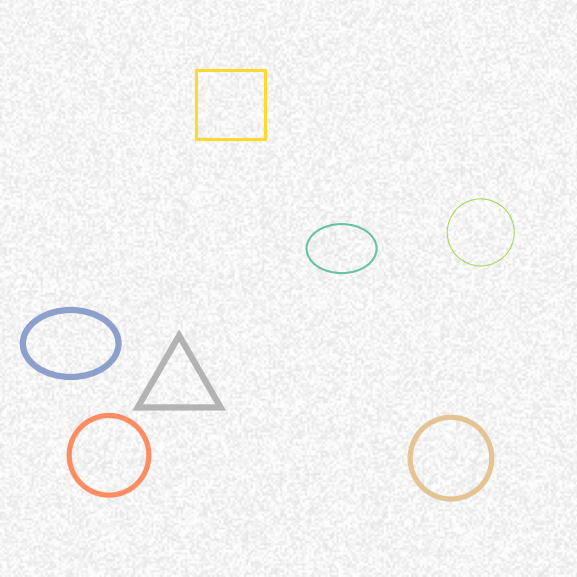[{"shape": "oval", "thickness": 1, "radius": 0.3, "center": [0.592, 0.569]}, {"shape": "circle", "thickness": 2.5, "radius": 0.34, "center": [0.189, 0.211]}, {"shape": "oval", "thickness": 3, "radius": 0.41, "center": [0.122, 0.404]}, {"shape": "circle", "thickness": 0.5, "radius": 0.29, "center": [0.832, 0.597]}, {"shape": "square", "thickness": 1.5, "radius": 0.3, "center": [0.399, 0.818]}, {"shape": "circle", "thickness": 2.5, "radius": 0.35, "center": [0.781, 0.206]}, {"shape": "triangle", "thickness": 3, "radius": 0.41, "center": [0.31, 0.335]}]